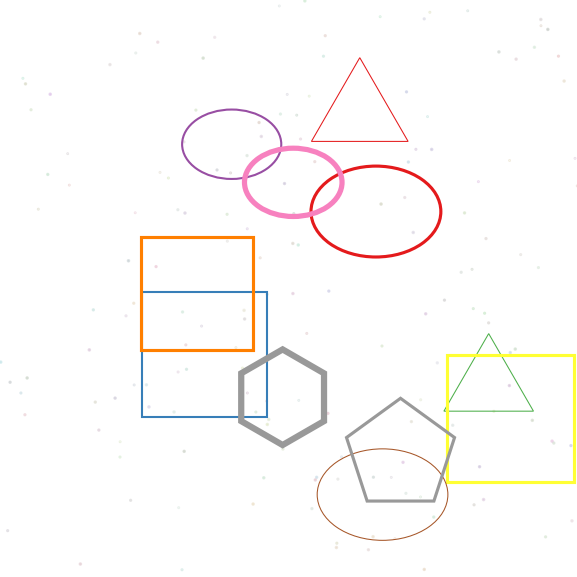[{"shape": "oval", "thickness": 1.5, "radius": 0.56, "center": [0.651, 0.633]}, {"shape": "triangle", "thickness": 0.5, "radius": 0.48, "center": [0.623, 0.803]}, {"shape": "square", "thickness": 1, "radius": 0.54, "center": [0.354, 0.385]}, {"shape": "triangle", "thickness": 0.5, "radius": 0.45, "center": [0.846, 0.332]}, {"shape": "oval", "thickness": 1, "radius": 0.43, "center": [0.401, 0.749]}, {"shape": "square", "thickness": 1.5, "radius": 0.49, "center": [0.341, 0.491]}, {"shape": "square", "thickness": 1.5, "radius": 0.55, "center": [0.884, 0.274]}, {"shape": "oval", "thickness": 0.5, "radius": 0.57, "center": [0.662, 0.143]}, {"shape": "oval", "thickness": 2.5, "radius": 0.42, "center": [0.508, 0.683]}, {"shape": "hexagon", "thickness": 3, "radius": 0.41, "center": [0.489, 0.311]}, {"shape": "pentagon", "thickness": 1.5, "radius": 0.49, "center": [0.694, 0.211]}]